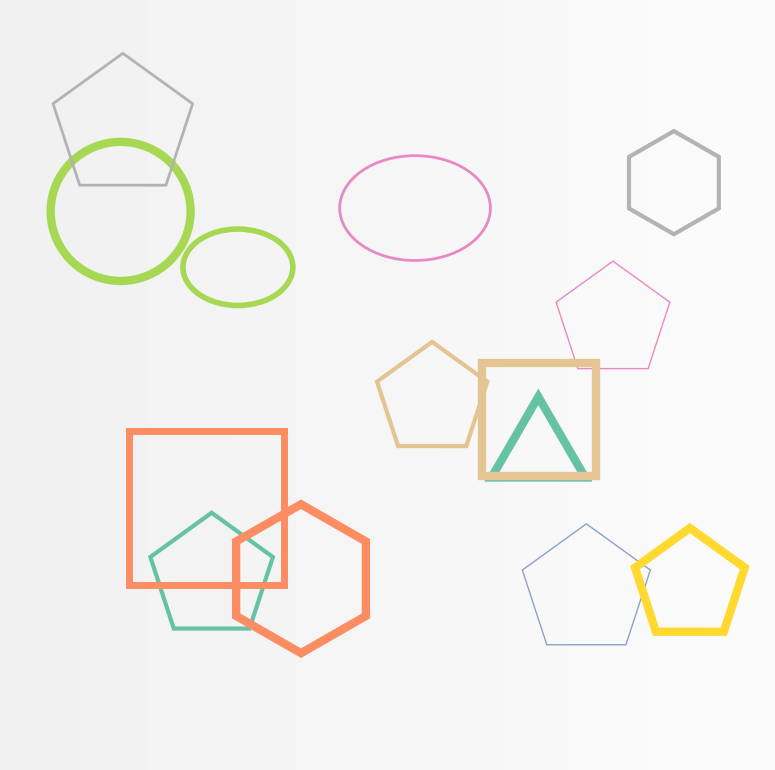[{"shape": "triangle", "thickness": 3, "radius": 0.35, "center": [0.695, 0.415]}, {"shape": "pentagon", "thickness": 1.5, "radius": 0.42, "center": [0.273, 0.251]}, {"shape": "square", "thickness": 2.5, "radius": 0.5, "center": [0.266, 0.34]}, {"shape": "hexagon", "thickness": 3, "radius": 0.48, "center": [0.388, 0.248]}, {"shape": "pentagon", "thickness": 0.5, "radius": 0.43, "center": [0.757, 0.233]}, {"shape": "oval", "thickness": 1, "radius": 0.49, "center": [0.536, 0.73]}, {"shape": "pentagon", "thickness": 0.5, "radius": 0.39, "center": [0.791, 0.584]}, {"shape": "oval", "thickness": 2, "radius": 0.35, "center": [0.307, 0.653]}, {"shape": "circle", "thickness": 3, "radius": 0.45, "center": [0.156, 0.725]}, {"shape": "pentagon", "thickness": 3, "radius": 0.37, "center": [0.89, 0.24]}, {"shape": "pentagon", "thickness": 1.5, "radius": 0.37, "center": [0.558, 0.481]}, {"shape": "square", "thickness": 3, "radius": 0.37, "center": [0.696, 0.455]}, {"shape": "hexagon", "thickness": 1.5, "radius": 0.33, "center": [0.87, 0.763]}, {"shape": "pentagon", "thickness": 1, "radius": 0.47, "center": [0.158, 0.836]}]